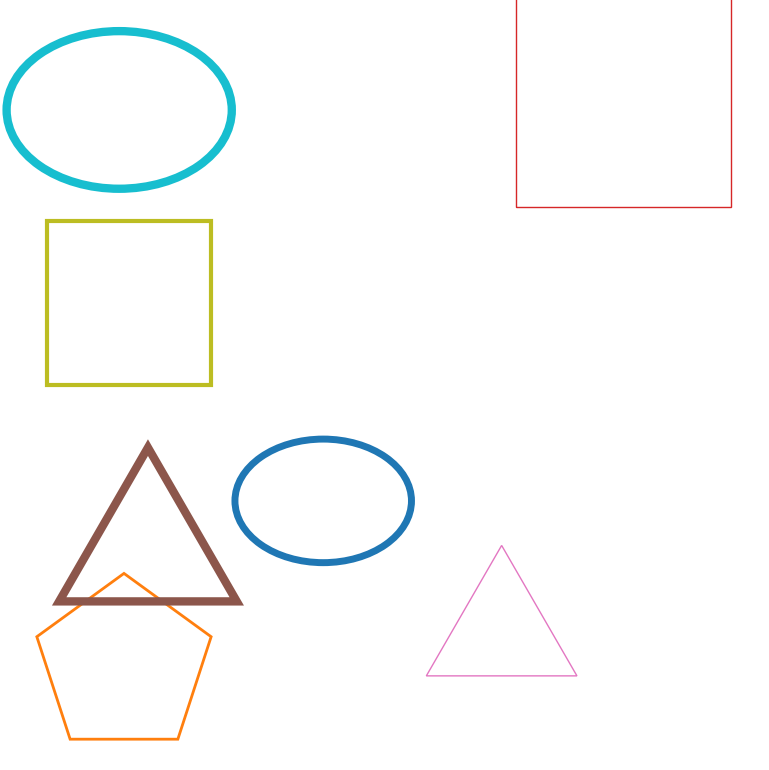[{"shape": "oval", "thickness": 2.5, "radius": 0.57, "center": [0.42, 0.35]}, {"shape": "pentagon", "thickness": 1, "radius": 0.6, "center": [0.161, 0.136]}, {"shape": "square", "thickness": 0.5, "radius": 0.7, "center": [0.81, 0.871]}, {"shape": "triangle", "thickness": 3, "radius": 0.67, "center": [0.192, 0.286]}, {"shape": "triangle", "thickness": 0.5, "radius": 0.56, "center": [0.651, 0.179]}, {"shape": "square", "thickness": 1.5, "radius": 0.53, "center": [0.167, 0.607]}, {"shape": "oval", "thickness": 3, "radius": 0.73, "center": [0.155, 0.857]}]